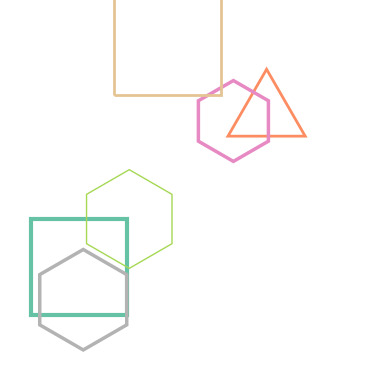[{"shape": "square", "thickness": 3, "radius": 0.62, "center": [0.205, 0.306]}, {"shape": "triangle", "thickness": 2, "radius": 0.58, "center": [0.692, 0.704]}, {"shape": "hexagon", "thickness": 2.5, "radius": 0.53, "center": [0.606, 0.686]}, {"shape": "hexagon", "thickness": 1, "radius": 0.64, "center": [0.336, 0.431]}, {"shape": "square", "thickness": 2, "radius": 0.69, "center": [0.436, 0.892]}, {"shape": "hexagon", "thickness": 2.5, "radius": 0.65, "center": [0.216, 0.222]}]